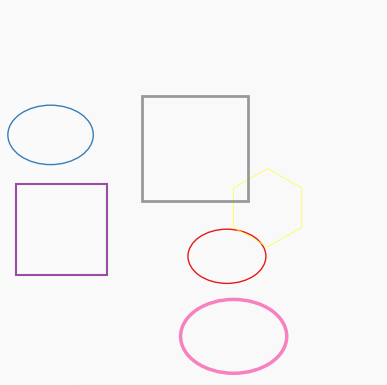[{"shape": "oval", "thickness": 1, "radius": 0.5, "center": [0.586, 0.334]}, {"shape": "oval", "thickness": 1, "radius": 0.55, "center": [0.131, 0.65]}, {"shape": "square", "thickness": 1.5, "radius": 0.59, "center": [0.16, 0.403]}, {"shape": "hexagon", "thickness": 0.5, "radius": 0.51, "center": [0.691, 0.461]}, {"shape": "oval", "thickness": 2.5, "radius": 0.68, "center": [0.603, 0.126]}, {"shape": "square", "thickness": 2, "radius": 0.68, "center": [0.502, 0.615]}]